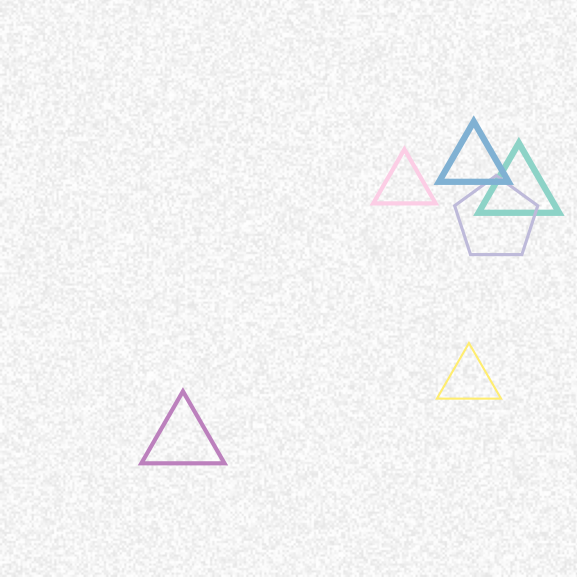[{"shape": "triangle", "thickness": 3, "radius": 0.4, "center": [0.898, 0.671]}, {"shape": "pentagon", "thickness": 1.5, "radius": 0.38, "center": [0.859, 0.619]}, {"shape": "triangle", "thickness": 3, "radius": 0.35, "center": [0.82, 0.719]}, {"shape": "triangle", "thickness": 2, "radius": 0.31, "center": [0.7, 0.678]}, {"shape": "triangle", "thickness": 2, "radius": 0.42, "center": [0.317, 0.238]}, {"shape": "triangle", "thickness": 1, "radius": 0.32, "center": [0.812, 0.341]}]